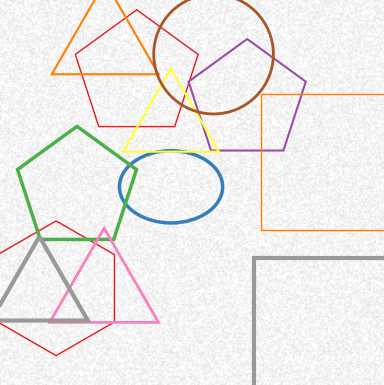[{"shape": "hexagon", "thickness": 1, "radius": 0.88, "center": [0.146, 0.251]}, {"shape": "pentagon", "thickness": 1, "radius": 0.84, "center": [0.355, 0.807]}, {"shape": "oval", "thickness": 2.5, "radius": 0.67, "center": [0.444, 0.515]}, {"shape": "pentagon", "thickness": 2.5, "radius": 0.81, "center": [0.2, 0.509]}, {"shape": "pentagon", "thickness": 1.5, "radius": 0.8, "center": [0.642, 0.739]}, {"shape": "triangle", "thickness": 1.5, "radius": 0.8, "center": [0.273, 0.887]}, {"shape": "square", "thickness": 1, "radius": 0.89, "center": [0.856, 0.579]}, {"shape": "triangle", "thickness": 1.5, "radius": 0.72, "center": [0.444, 0.678]}, {"shape": "circle", "thickness": 2, "radius": 0.78, "center": [0.555, 0.859]}, {"shape": "triangle", "thickness": 2, "radius": 0.82, "center": [0.27, 0.244]}, {"shape": "square", "thickness": 3, "radius": 0.96, "center": [0.851, 0.137]}, {"shape": "triangle", "thickness": 3, "radius": 0.73, "center": [0.102, 0.24]}]